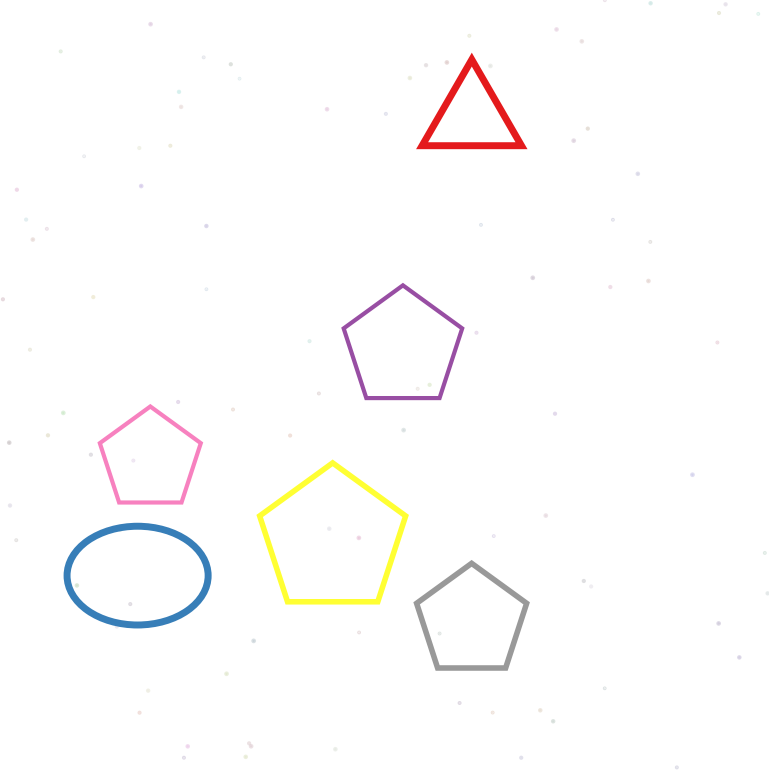[{"shape": "triangle", "thickness": 2.5, "radius": 0.37, "center": [0.613, 0.848]}, {"shape": "oval", "thickness": 2.5, "radius": 0.46, "center": [0.179, 0.252]}, {"shape": "pentagon", "thickness": 1.5, "radius": 0.4, "center": [0.523, 0.548]}, {"shape": "pentagon", "thickness": 2, "radius": 0.5, "center": [0.432, 0.299]}, {"shape": "pentagon", "thickness": 1.5, "radius": 0.34, "center": [0.195, 0.403]}, {"shape": "pentagon", "thickness": 2, "radius": 0.38, "center": [0.613, 0.193]}]